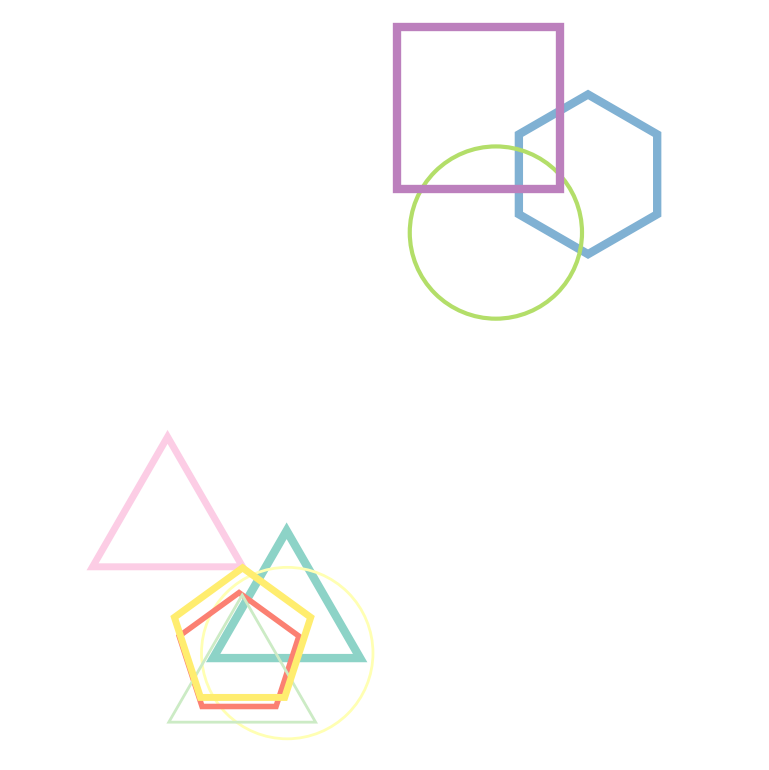[{"shape": "triangle", "thickness": 3, "radius": 0.55, "center": [0.372, 0.2]}, {"shape": "circle", "thickness": 1, "radius": 0.56, "center": [0.373, 0.152]}, {"shape": "pentagon", "thickness": 2, "radius": 0.41, "center": [0.31, 0.149]}, {"shape": "hexagon", "thickness": 3, "radius": 0.52, "center": [0.764, 0.774]}, {"shape": "circle", "thickness": 1.5, "radius": 0.56, "center": [0.644, 0.698]}, {"shape": "triangle", "thickness": 2.5, "radius": 0.56, "center": [0.218, 0.32]}, {"shape": "square", "thickness": 3, "radius": 0.53, "center": [0.622, 0.86]}, {"shape": "triangle", "thickness": 1, "radius": 0.55, "center": [0.315, 0.117]}, {"shape": "pentagon", "thickness": 2.5, "radius": 0.47, "center": [0.315, 0.17]}]